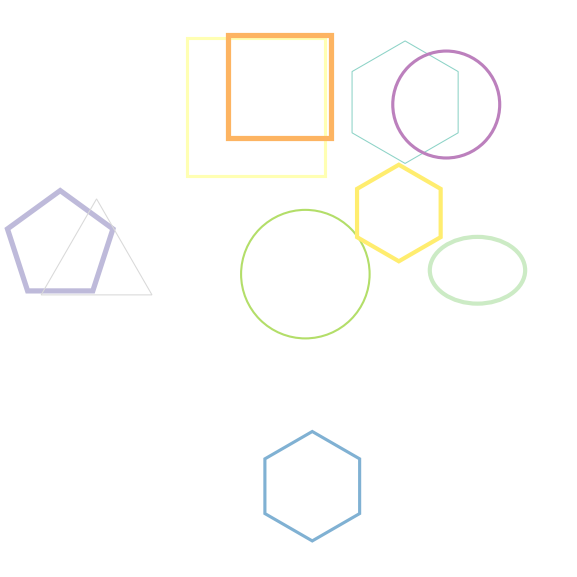[{"shape": "hexagon", "thickness": 0.5, "radius": 0.53, "center": [0.701, 0.822]}, {"shape": "square", "thickness": 1.5, "radius": 0.6, "center": [0.444, 0.814]}, {"shape": "pentagon", "thickness": 2.5, "radius": 0.48, "center": [0.104, 0.573]}, {"shape": "hexagon", "thickness": 1.5, "radius": 0.47, "center": [0.541, 0.157]}, {"shape": "square", "thickness": 2.5, "radius": 0.45, "center": [0.484, 0.849]}, {"shape": "circle", "thickness": 1, "radius": 0.56, "center": [0.529, 0.524]}, {"shape": "triangle", "thickness": 0.5, "radius": 0.55, "center": [0.167, 0.544]}, {"shape": "circle", "thickness": 1.5, "radius": 0.46, "center": [0.773, 0.818]}, {"shape": "oval", "thickness": 2, "radius": 0.41, "center": [0.827, 0.531]}, {"shape": "hexagon", "thickness": 2, "radius": 0.42, "center": [0.691, 0.63]}]